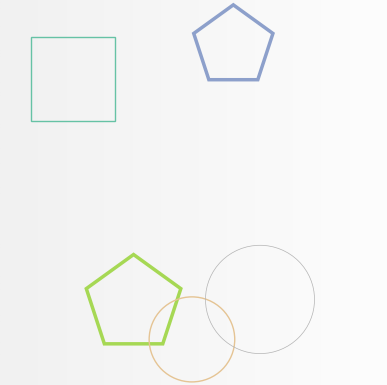[{"shape": "square", "thickness": 1, "radius": 0.54, "center": [0.188, 0.794]}, {"shape": "pentagon", "thickness": 2.5, "radius": 0.54, "center": [0.602, 0.88]}, {"shape": "pentagon", "thickness": 2.5, "radius": 0.64, "center": [0.345, 0.211]}, {"shape": "circle", "thickness": 1, "radius": 0.55, "center": [0.495, 0.118]}, {"shape": "circle", "thickness": 0.5, "radius": 0.7, "center": [0.671, 0.222]}]